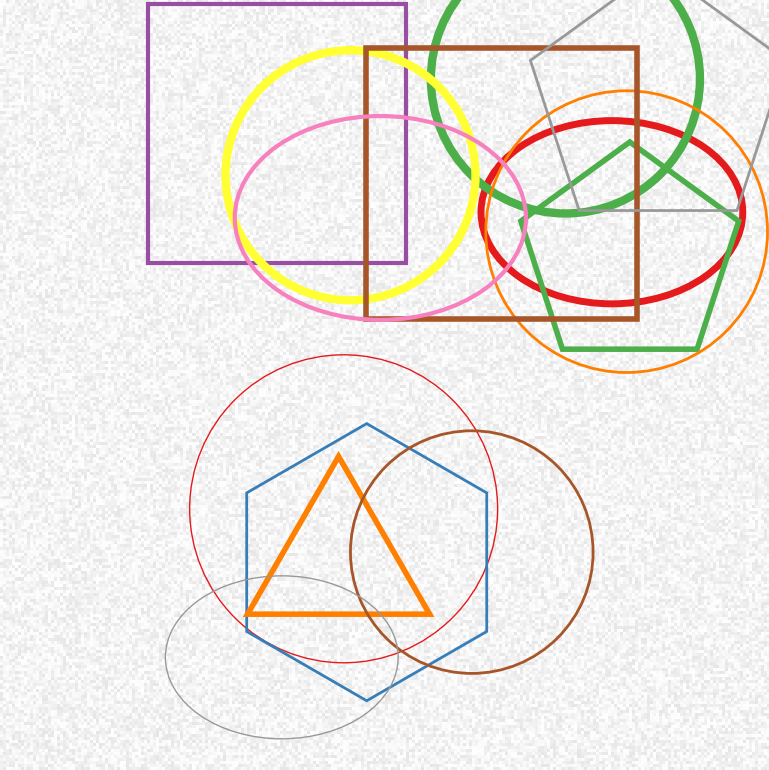[{"shape": "circle", "thickness": 0.5, "radius": 1.0, "center": [0.446, 0.339]}, {"shape": "oval", "thickness": 2.5, "radius": 0.85, "center": [0.795, 0.724]}, {"shape": "hexagon", "thickness": 1, "radius": 0.9, "center": [0.476, 0.27]}, {"shape": "pentagon", "thickness": 2, "radius": 0.74, "center": [0.818, 0.667]}, {"shape": "circle", "thickness": 3, "radius": 0.87, "center": [0.734, 0.897]}, {"shape": "square", "thickness": 1.5, "radius": 0.84, "center": [0.36, 0.826]}, {"shape": "circle", "thickness": 1, "radius": 0.91, "center": [0.814, 0.699]}, {"shape": "triangle", "thickness": 2, "radius": 0.68, "center": [0.44, 0.271]}, {"shape": "circle", "thickness": 3, "radius": 0.81, "center": [0.455, 0.772]}, {"shape": "circle", "thickness": 1, "radius": 0.79, "center": [0.613, 0.283]}, {"shape": "square", "thickness": 2, "radius": 0.88, "center": [0.651, 0.762]}, {"shape": "oval", "thickness": 1.5, "radius": 0.95, "center": [0.494, 0.717]}, {"shape": "oval", "thickness": 0.5, "radius": 0.76, "center": [0.366, 0.146]}, {"shape": "pentagon", "thickness": 1, "radius": 0.87, "center": [0.855, 0.868]}]